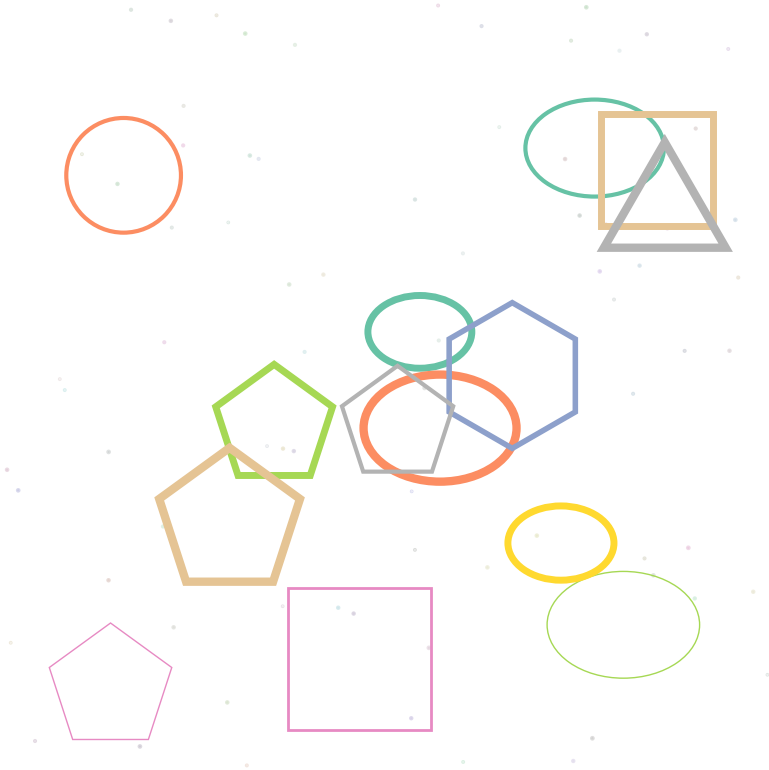[{"shape": "oval", "thickness": 2.5, "radius": 0.34, "center": [0.545, 0.569]}, {"shape": "oval", "thickness": 1.5, "radius": 0.45, "center": [0.772, 0.808]}, {"shape": "circle", "thickness": 1.5, "radius": 0.37, "center": [0.161, 0.772]}, {"shape": "oval", "thickness": 3, "radius": 0.5, "center": [0.572, 0.444]}, {"shape": "hexagon", "thickness": 2, "radius": 0.47, "center": [0.665, 0.512]}, {"shape": "square", "thickness": 1, "radius": 0.46, "center": [0.467, 0.144]}, {"shape": "pentagon", "thickness": 0.5, "radius": 0.42, "center": [0.144, 0.107]}, {"shape": "pentagon", "thickness": 2.5, "radius": 0.4, "center": [0.356, 0.447]}, {"shape": "oval", "thickness": 0.5, "radius": 0.5, "center": [0.81, 0.189]}, {"shape": "oval", "thickness": 2.5, "radius": 0.34, "center": [0.728, 0.295]}, {"shape": "pentagon", "thickness": 3, "radius": 0.48, "center": [0.298, 0.322]}, {"shape": "square", "thickness": 2.5, "radius": 0.36, "center": [0.853, 0.779]}, {"shape": "triangle", "thickness": 3, "radius": 0.46, "center": [0.863, 0.724]}, {"shape": "pentagon", "thickness": 1.5, "radius": 0.38, "center": [0.516, 0.449]}]